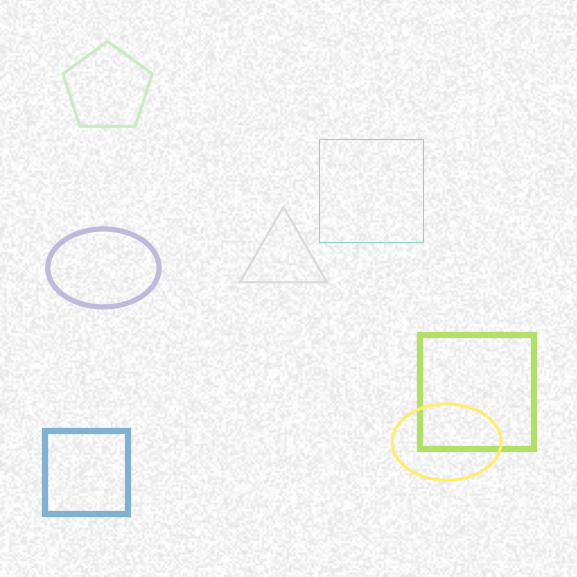[{"shape": "square", "thickness": 0.5, "radius": 0.45, "center": [0.642, 0.669]}, {"shape": "oval", "thickness": 2.5, "radius": 0.48, "center": [0.179, 0.535]}, {"shape": "square", "thickness": 3, "radius": 0.36, "center": [0.15, 0.181]}, {"shape": "square", "thickness": 3, "radius": 0.5, "center": [0.826, 0.32]}, {"shape": "triangle", "thickness": 1, "radius": 0.43, "center": [0.491, 0.554]}, {"shape": "pentagon", "thickness": 1.5, "radius": 0.41, "center": [0.186, 0.846]}, {"shape": "oval", "thickness": 1.5, "radius": 0.47, "center": [0.774, 0.234]}]